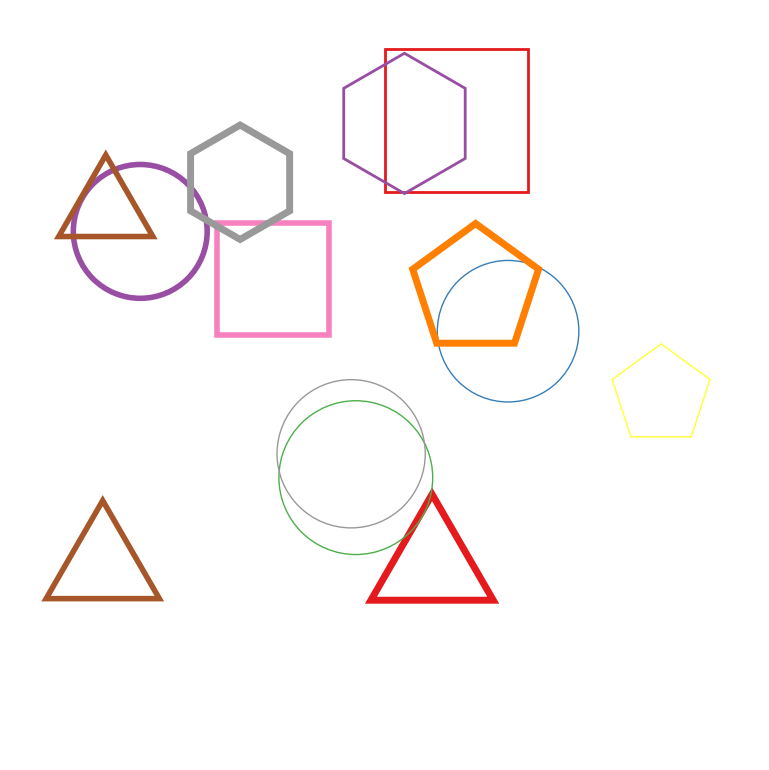[{"shape": "square", "thickness": 1, "radius": 0.46, "center": [0.593, 0.844]}, {"shape": "triangle", "thickness": 2.5, "radius": 0.46, "center": [0.561, 0.266]}, {"shape": "circle", "thickness": 0.5, "radius": 0.46, "center": [0.66, 0.57]}, {"shape": "circle", "thickness": 0.5, "radius": 0.5, "center": [0.462, 0.38]}, {"shape": "circle", "thickness": 2, "radius": 0.43, "center": [0.182, 0.699]}, {"shape": "hexagon", "thickness": 1, "radius": 0.46, "center": [0.525, 0.84]}, {"shape": "pentagon", "thickness": 2.5, "radius": 0.43, "center": [0.618, 0.624]}, {"shape": "pentagon", "thickness": 0.5, "radius": 0.33, "center": [0.859, 0.487]}, {"shape": "triangle", "thickness": 2, "radius": 0.35, "center": [0.137, 0.728]}, {"shape": "triangle", "thickness": 2, "radius": 0.42, "center": [0.133, 0.265]}, {"shape": "square", "thickness": 2, "radius": 0.36, "center": [0.354, 0.638]}, {"shape": "circle", "thickness": 0.5, "radius": 0.48, "center": [0.456, 0.411]}, {"shape": "hexagon", "thickness": 2.5, "radius": 0.37, "center": [0.312, 0.763]}]